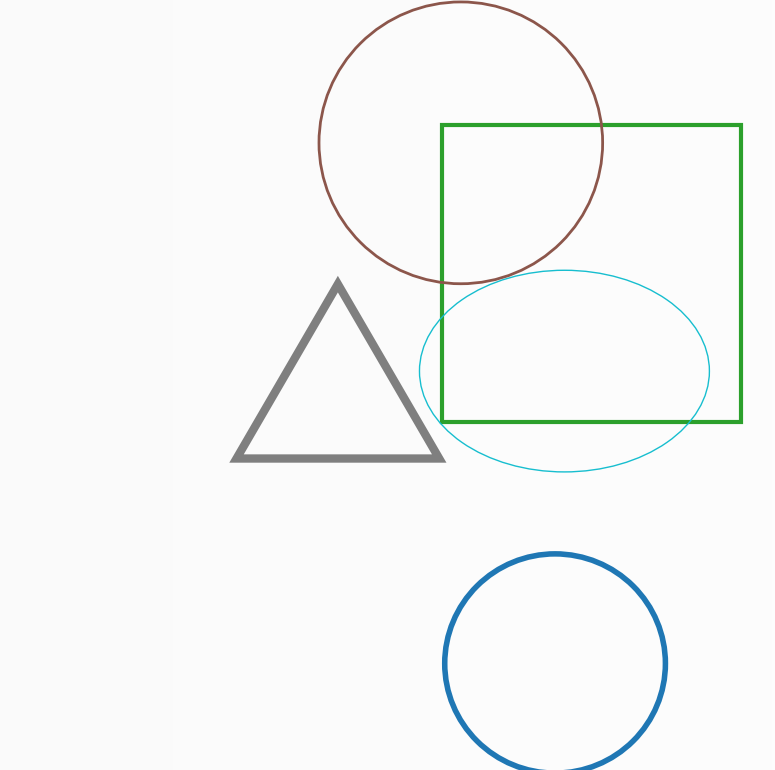[{"shape": "circle", "thickness": 2, "radius": 0.71, "center": [0.716, 0.138]}, {"shape": "square", "thickness": 1.5, "radius": 0.96, "center": [0.763, 0.645]}, {"shape": "circle", "thickness": 1, "radius": 0.91, "center": [0.595, 0.814]}, {"shape": "triangle", "thickness": 3, "radius": 0.75, "center": [0.436, 0.48]}, {"shape": "oval", "thickness": 0.5, "radius": 0.94, "center": [0.728, 0.518]}]